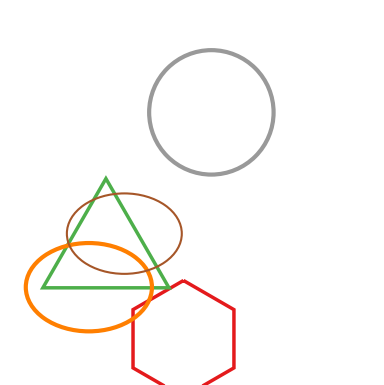[{"shape": "hexagon", "thickness": 2.5, "radius": 0.76, "center": [0.477, 0.12]}, {"shape": "triangle", "thickness": 2.5, "radius": 0.95, "center": [0.275, 0.347]}, {"shape": "oval", "thickness": 3, "radius": 0.82, "center": [0.231, 0.254]}, {"shape": "oval", "thickness": 1.5, "radius": 0.75, "center": [0.323, 0.393]}, {"shape": "circle", "thickness": 3, "radius": 0.81, "center": [0.549, 0.708]}]